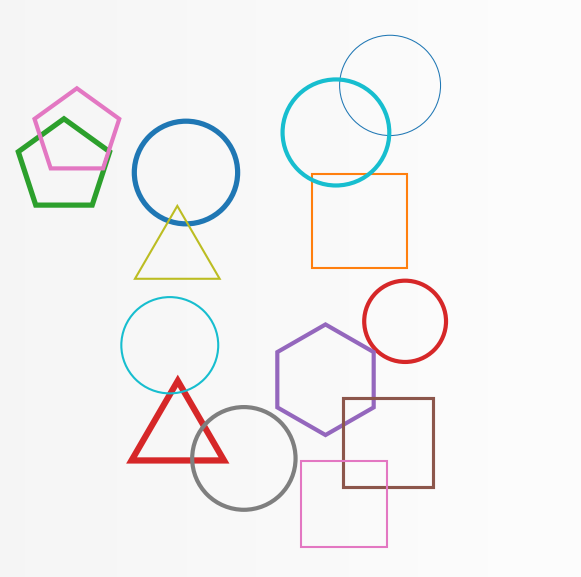[{"shape": "circle", "thickness": 2.5, "radius": 0.44, "center": [0.32, 0.7]}, {"shape": "circle", "thickness": 0.5, "radius": 0.43, "center": [0.671, 0.851]}, {"shape": "square", "thickness": 1, "radius": 0.41, "center": [0.618, 0.617]}, {"shape": "pentagon", "thickness": 2.5, "radius": 0.41, "center": [0.11, 0.711]}, {"shape": "circle", "thickness": 2, "radius": 0.35, "center": [0.697, 0.443]}, {"shape": "triangle", "thickness": 3, "radius": 0.46, "center": [0.306, 0.248]}, {"shape": "hexagon", "thickness": 2, "radius": 0.48, "center": [0.56, 0.342]}, {"shape": "square", "thickness": 1.5, "radius": 0.39, "center": [0.667, 0.233]}, {"shape": "square", "thickness": 1, "radius": 0.37, "center": [0.592, 0.126]}, {"shape": "pentagon", "thickness": 2, "radius": 0.38, "center": [0.132, 0.77]}, {"shape": "circle", "thickness": 2, "radius": 0.44, "center": [0.42, 0.205]}, {"shape": "triangle", "thickness": 1, "radius": 0.42, "center": [0.305, 0.558]}, {"shape": "circle", "thickness": 2, "radius": 0.46, "center": [0.578, 0.77]}, {"shape": "circle", "thickness": 1, "radius": 0.42, "center": [0.292, 0.401]}]